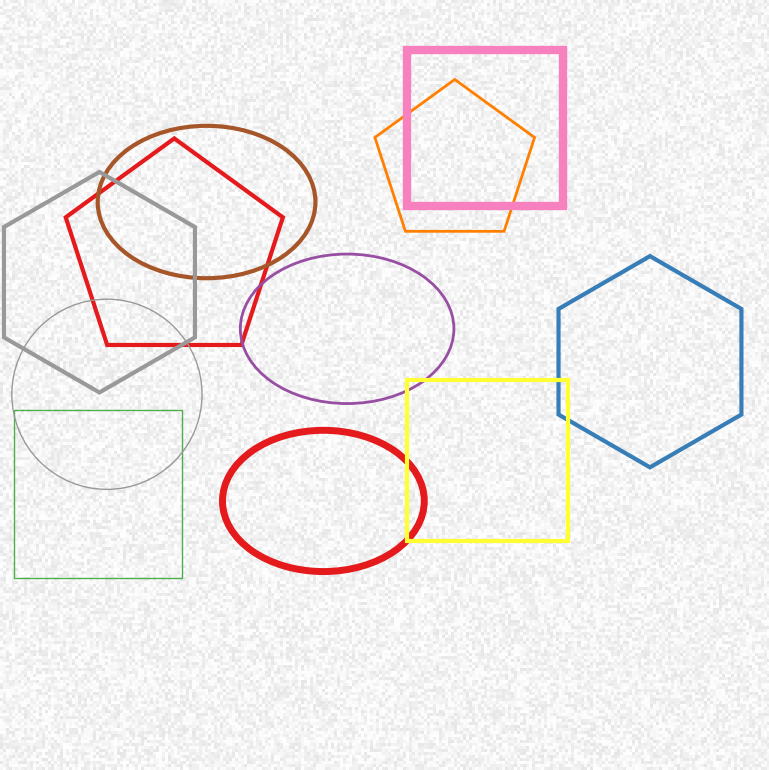[{"shape": "oval", "thickness": 2.5, "radius": 0.66, "center": [0.42, 0.349]}, {"shape": "pentagon", "thickness": 1.5, "radius": 0.74, "center": [0.226, 0.672]}, {"shape": "hexagon", "thickness": 1.5, "radius": 0.69, "center": [0.844, 0.53]}, {"shape": "square", "thickness": 0.5, "radius": 0.55, "center": [0.128, 0.359]}, {"shape": "oval", "thickness": 1, "radius": 0.69, "center": [0.451, 0.573]}, {"shape": "pentagon", "thickness": 1, "radius": 0.55, "center": [0.591, 0.788]}, {"shape": "square", "thickness": 1.5, "radius": 0.52, "center": [0.633, 0.401]}, {"shape": "oval", "thickness": 1.5, "radius": 0.71, "center": [0.268, 0.738]}, {"shape": "square", "thickness": 3, "radius": 0.51, "center": [0.63, 0.834]}, {"shape": "circle", "thickness": 0.5, "radius": 0.62, "center": [0.139, 0.488]}, {"shape": "hexagon", "thickness": 1.5, "radius": 0.72, "center": [0.129, 0.633]}]